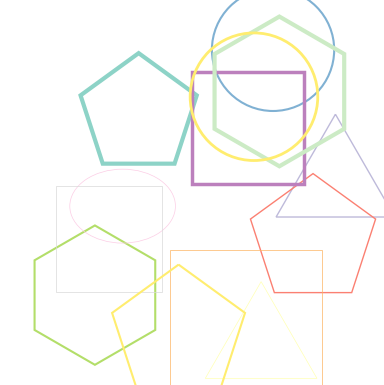[{"shape": "pentagon", "thickness": 3, "radius": 0.79, "center": [0.36, 0.703]}, {"shape": "triangle", "thickness": 0.5, "radius": 0.84, "center": [0.678, 0.101]}, {"shape": "triangle", "thickness": 1, "radius": 0.89, "center": [0.871, 0.525]}, {"shape": "pentagon", "thickness": 1, "radius": 0.85, "center": [0.813, 0.378]}, {"shape": "circle", "thickness": 1.5, "radius": 0.79, "center": [0.709, 0.871]}, {"shape": "square", "thickness": 0.5, "radius": 0.98, "center": [0.639, 0.155]}, {"shape": "hexagon", "thickness": 1.5, "radius": 0.9, "center": [0.247, 0.233]}, {"shape": "oval", "thickness": 0.5, "radius": 0.69, "center": [0.318, 0.465]}, {"shape": "square", "thickness": 0.5, "radius": 0.69, "center": [0.283, 0.379]}, {"shape": "square", "thickness": 2.5, "radius": 0.73, "center": [0.644, 0.668]}, {"shape": "hexagon", "thickness": 3, "radius": 0.97, "center": [0.726, 0.763]}, {"shape": "pentagon", "thickness": 1.5, "radius": 0.91, "center": [0.464, 0.131]}, {"shape": "circle", "thickness": 2, "radius": 0.83, "center": [0.66, 0.749]}]